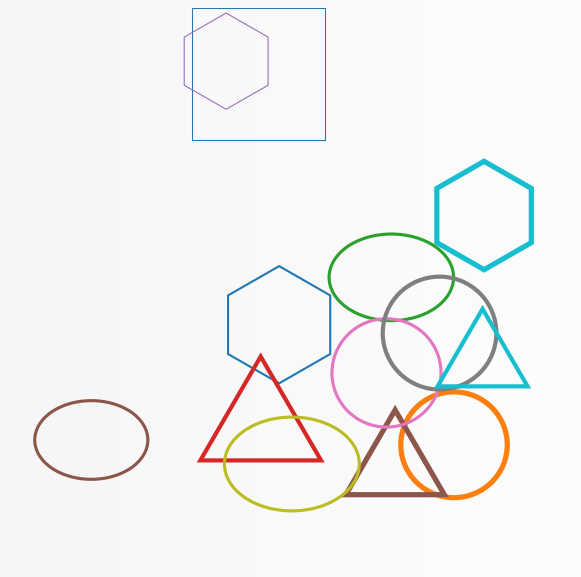[{"shape": "square", "thickness": 0.5, "radius": 0.57, "center": [0.445, 0.871]}, {"shape": "hexagon", "thickness": 1, "radius": 0.51, "center": [0.48, 0.437]}, {"shape": "circle", "thickness": 2.5, "radius": 0.46, "center": [0.781, 0.229]}, {"shape": "oval", "thickness": 1.5, "radius": 0.54, "center": [0.673, 0.519]}, {"shape": "triangle", "thickness": 2, "radius": 0.6, "center": [0.449, 0.262]}, {"shape": "hexagon", "thickness": 0.5, "radius": 0.42, "center": [0.389, 0.893]}, {"shape": "triangle", "thickness": 2.5, "radius": 0.49, "center": [0.68, 0.191]}, {"shape": "oval", "thickness": 1.5, "radius": 0.49, "center": [0.157, 0.237]}, {"shape": "circle", "thickness": 1.5, "radius": 0.47, "center": [0.665, 0.353]}, {"shape": "circle", "thickness": 2, "radius": 0.49, "center": [0.756, 0.422]}, {"shape": "oval", "thickness": 1.5, "radius": 0.58, "center": [0.502, 0.196]}, {"shape": "hexagon", "thickness": 2.5, "radius": 0.47, "center": [0.833, 0.626]}, {"shape": "triangle", "thickness": 2, "radius": 0.45, "center": [0.83, 0.375]}]